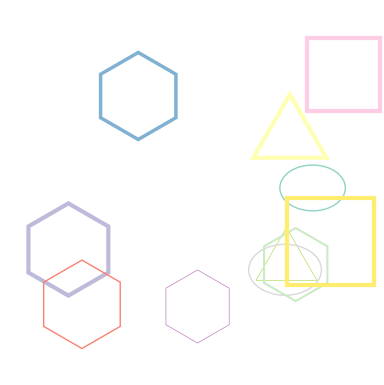[{"shape": "oval", "thickness": 1, "radius": 0.43, "center": [0.812, 0.512]}, {"shape": "triangle", "thickness": 3, "radius": 0.55, "center": [0.753, 0.645]}, {"shape": "hexagon", "thickness": 3, "radius": 0.6, "center": [0.178, 0.352]}, {"shape": "hexagon", "thickness": 1, "radius": 0.57, "center": [0.213, 0.21]}, {"shape": "hexagon", "thickness": 2.5, "radius": 0.56, "center": [0.359, 0.751]}, {"shape": "triangle", "thickness": 0.5, "radius": 0.46, "center": [0.744, 0.317]}, {"shape": "square", "thickness": 3, "radius": 0.47, "center": [0.892, 0.806]}, {"shape": "oval", "thickness": 1, "radius": 0.47, "center": [0.74, 0.299]}, {"shape": "hexagon", "thickness": 0.5, "radius": 0.47, "center": [0.513, 0.204]}, {"shape": "hexagon", "thickness": 1.5, "radius": 0.47, "center": [0.768, 0.313]}, {"shape": "square", "thickness": 3, "radius": 0.57, "center": [0.858, 0.373]}]